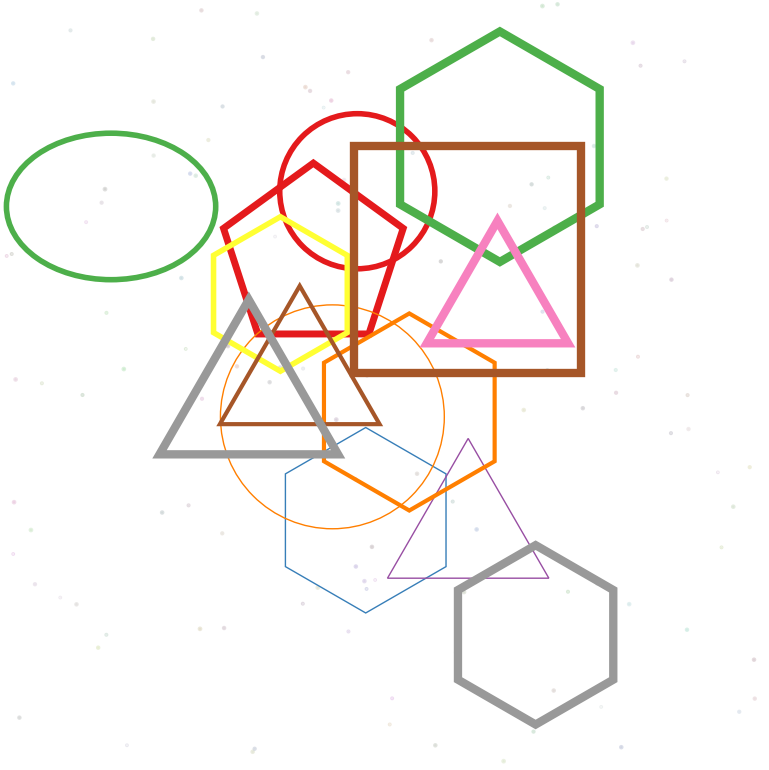[{"shape": "pentagon", "thickness": 2.5, "radius": 0.61, "center": [0.407, 0.666]}, {"shape": "circle", "thickness": 2, "radius": 0.5, "center": [0.464, 0.752]}, {"shape": "hexagon", "thickness": 0.5, "radius": 0.6, "center": [0.475, 0.324]}, {"shape": "oval", "thickness": 2, "radius": 0.68, "center": [0.144, 0.732]}, {"shape": "hexagon", "thickness": 3, "radius": 0.75, "center": [0.649, 0.809]}, {"shape": "triangle", "thickness": 0.5, "radius": 0.6, "center": [0.608, 0.31]}, {"shape": "hexagon", "thickness": 1.5, "radius": 0.64, "center": [0.532, 0.465]}, {"shape": "circle", "thickness": 0.5, "radius": 0.73, "center": [0.432, 0.459]}, {"shape": "hexagon", "thickness": 2, "radius": 0.5, "center": [0.364, 0.618]}, {"shape": "triangle", "thickness": 1.5, "radius": 0.6, "center": [0.389, 0.509]}, {"shape": "square", "thickness": 3, "radius": 0.74, "center": [0.607, 0.663]}, {"shape": "triangle", "thickness": 3, "radius": 0.53, "center": [0.646, 0.607]}, {"shape": "hexagon", "thickness": 3, "radius": 0.58, "center": [0.696, 0.176]}, {"shape": "triangle", "thickness": 3, "radius": 0.67, "center": [0.323, 0.477]}]